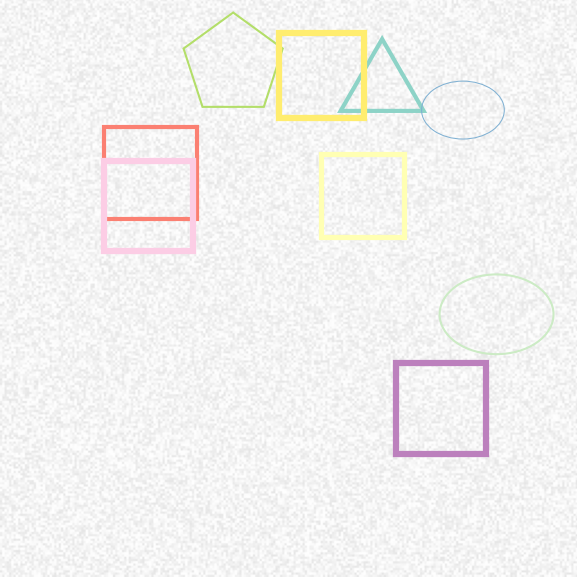[{"shape": "triangle", "thickness": 2, "radius": 0.41, "center": [0.662, 0.849]}, {"shape": "square", "thickness": 2.5, "radius": 0.36, "center": [0.628, 0.661]}, {"shape": "square", "thickness": 2, "radius": 0.4, "center": [0.26, 0.7]}, {"shape": "oval", "thickness": 0.5, "radius": 0.36, "center": [0.802, 0.809]}, {"shape": "pentagon", "thickness": 1, "radius": 0.45, "center": [0.404, 0.887]}, {"shape": "square", "thickness": 3, "radius": 0.39, "center": [0.257, 0.643]}, {"shape": "square", "thickness": 3, "radius": 0.39, "center": [0.764, 0.291]}, {"shape": "oval", "thickness": 1, "radius": 0.49, "center": [0.86, 0.455]}, {"shape": "square", "thickness": 3, "radius": 0.37, "center": [0.557, 0.868]}]